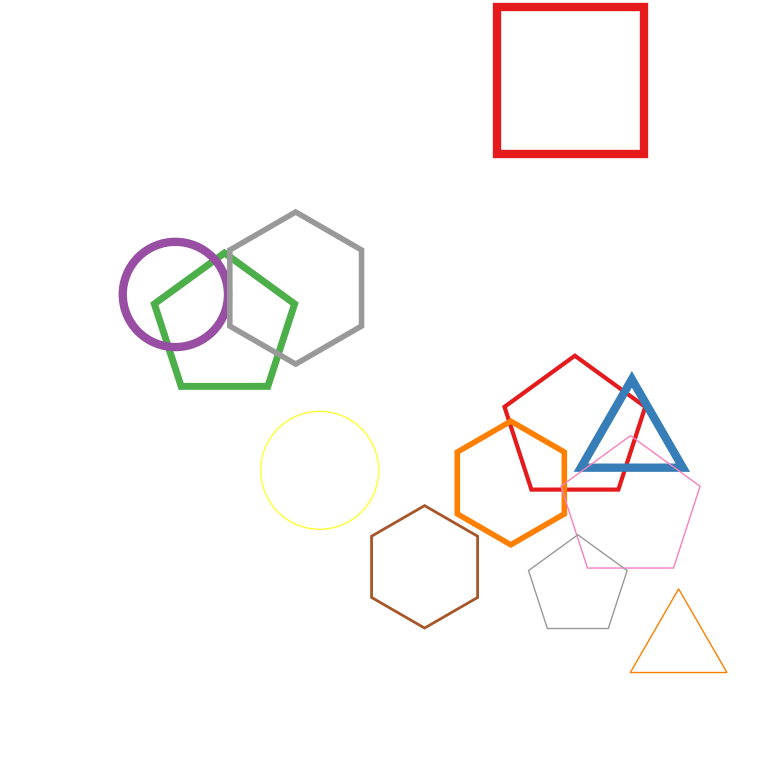[{"shape": "square", "thickness": 3, "radius": 0.48, "center": [0.741, 0.896]}, {"shape": "pentagon", "thickness": 1.5, "radius": 0.48, "center": [0.747, 0.442]}, {"shape": "triangle", "thickness": 3, "radius": 0.38, "center": [0.821, 0.431]}, {"shape": "pentagon", "thickness": 2.5, "radius": 0.48, "center": [0.292, 0.576]}, {"shape": "circle", "thickness": 3, "radius": 0.34, "center": [0.228, 0.618]}, {"shape": "triangle", "thickness": 0.5, "radius": 0.36, "center": [0.881, 0.163]}, {"shape": "hexagon", "thickness": 2, "radius": 0.4, "center": [0.663, 0.373]}, {"shape": "circle", "thickness": 0.5, "radius": 0.38, "center": [0.415, 0.389]}, {"shape": "hexagon", "thickness": 1, "radius": 0.4, "center": [0.551, 0.264]}, {"shape": "pentagon", "thickness": 0.5, "radius": 0.48, "center": [0.819, 0.339]}, {"shape": "hexagon", "thickness": 2, "radius": 0.49, "center": [0.384, 0.626]}, {"shape": "pentagon", "thickness": 0.5, "radius": 0.34, "center": [0.75, 0.238]}]